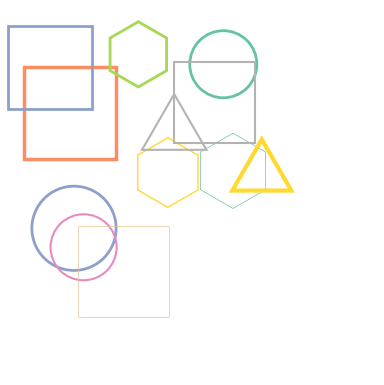[{"shape": "circle", "thickness": 2, "radius": 0.44, "center": [0.58, 0.833]}, {"shape": "hexagon", "thickness": 0.5, "radius": 0.49, "center": [0.605, 0.556]}, {"shape": "square", "thickness": 2.5, "radius": 0.6, "center": [0.182, 0.706]}, {"shape": "circle", "thickness": 2, "radius": 0.55, "center": [0.192, 0.407]}, {"shape": "square", "thickness": 2, "radius": 0.54, "center": [0.13, 0.825]}, {"shape": "circle", "thickness": 1.5, "radius": 0.43, "center": [0.217, 0.358]}, {"shape": "hexagon", "thickness": 2, "radius": 0.42, "center": [0.359, 0.859]}, {"shape": "triangle", "thickness": 3, "radius": 0.44, "center": [0.68, 0.549]}, {"shape": "hexagon", "thickness": 1, "radius": 0.45, "center": [0.436, 0.552]}, {"shape": "square", "thickness": 0.5, "radius": 0.59, "center": [0.32, 0.294]}, {"shape": "triangle", "thickness": 1.5, "radius": 0.48, "center": [0.453, 0.659]}, {"shape": "square", "thickness": 1.5, "radius": 0.52, "center": [0.558, 0.733]}]